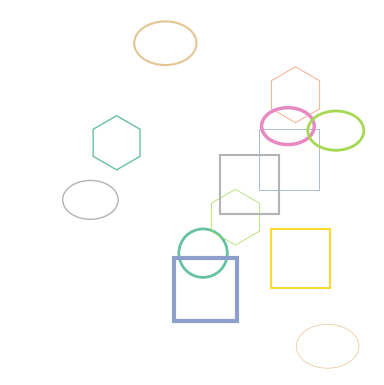[{"shape": "circle", "thickness": 2, "radius": 0.31, "center": [0.527, 0.342]}, {"shape": "hexagon", "thickness": 1, "radius": 0.35, "center": [0.303, 0.629]}, {"shape": "hexagon", "thickness": 0.5, "radius": 0.36, "center": [0.768, 0.754]}, {"shape": "square", "thickness": 0.5, "radius": 0.39, "center": [0.75, 0.586]}, {"shape": "square", "thickness": 3, "radius": 0.41, "center": [0.533, 0.248]}, {"shape": "oval", "thickness": 2.5, "radius": 0.34, "center": [0.748, 0.672]}, {"shape": "oval", "thickness": 2, "radius": 0.36, "center": [0.872, 0.661]}, {"shape": "hexagon", "thickness": 0.5, "radius": 0.36, "center": [0.611, 0.436]}, {"shape": "square", "thickness": 1.5, "radius": 0.38, "center": [0.78, 0.328]}, {"shape": "oval", "thickness": 0.5, "radius": 0.41, "center": [0.851, 0.101]}, {"shape": "oval", "thickness": 1.5, "radius": 0.4, "center": [0.43, 0.888]}, {"shape": "square", "thickness": 1.5, "radius": 0.38, "center": [0.647, 0.521]}, {"shape": "oval", "thickness": 1, "radius": 0.36, "center": [0.235, 0.481]}]